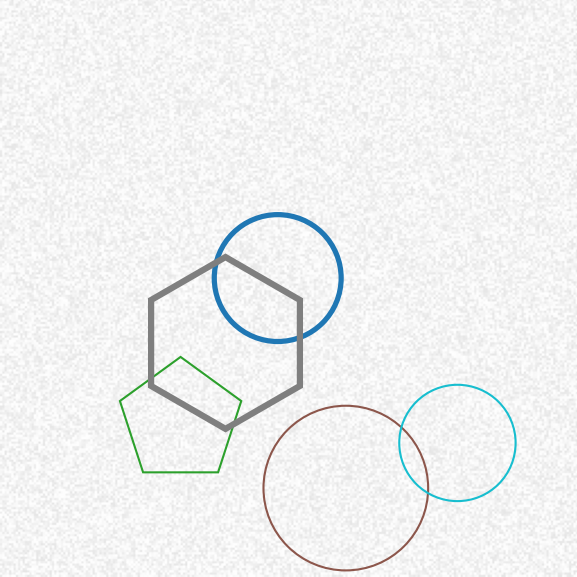[{"shape": "circle", "thickness": 2.5, "radius": 0.55, "center": [0.481, 0.518]}, {"shape": "pentagon", "thickness": 1, "radius": 0.55, "center": [0.313, 0.271]}, {"shape": "circle", "thickness": 1, "radius": 0.71, "center": [0.599, 0.154]}, {"shape": "hexagon", "thickness": 3, "radius": 0.74, "center": [0.39, 0.405]}, {"shape": "circle", "thickness": 1, "radius": 0.5, "center": [0.792, 0.232]}]